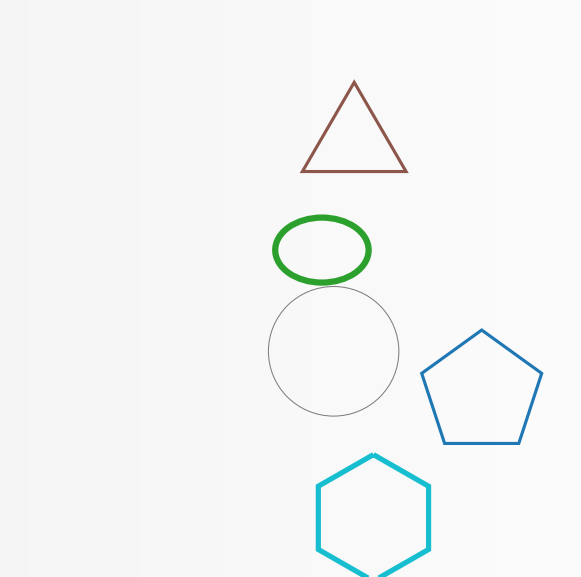[{"shape": "pentagon", "thickness": 1.5, "radius": 0.54, "center": [0.829, 0.319]}, {"shape": "oval", "thickness": 3, "radius": 0.4, "center": [0.554, 0.566]}, {"shape": "triangle", "thickness": 1.5, "radius": 0.51, "center": [0.609, 0.754]}, {"shape": "circle", "thickness": 0.5, "radius": 0.56, "center": [0.574, 0.391]}, {"shape": "hexagon", "thickness": 2.5, "radius": 0.55, "center": [0.642, 0.102]}]